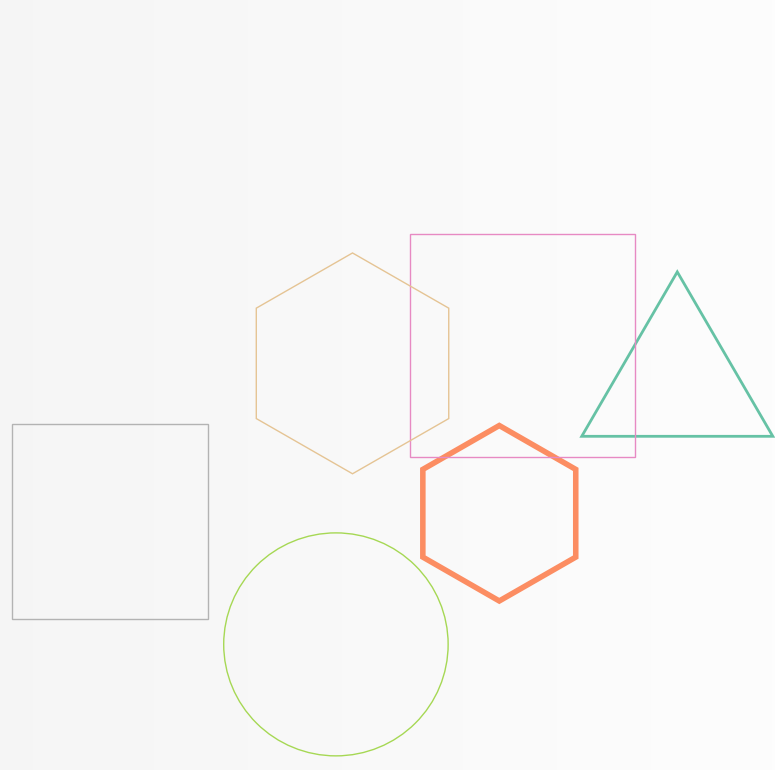[{"shape": "triangle", "thickness": 1, "radius": 0.71, "center": [0.874, 0.505]}, {"shape": "hexagon", "thickness": 2, "radius": 0.57, "center": [0.644, 0.333]}, {"shape": "square", "thickness": 0.5, "radius": 0.73, "center": [0.674, 0.552]}, {"shape": "circle", "thickness": 0.5, "radius": 0.72, "center": [0.433, 0.163]}, {"shape": "hexagon", "thickness": 0.5, "radius": 0.72, "center": [0.455, 0.528]}, {"shape": "square", "thickness": 0.5, "radius": 0.63, "center": [0.142, 0.323]}]